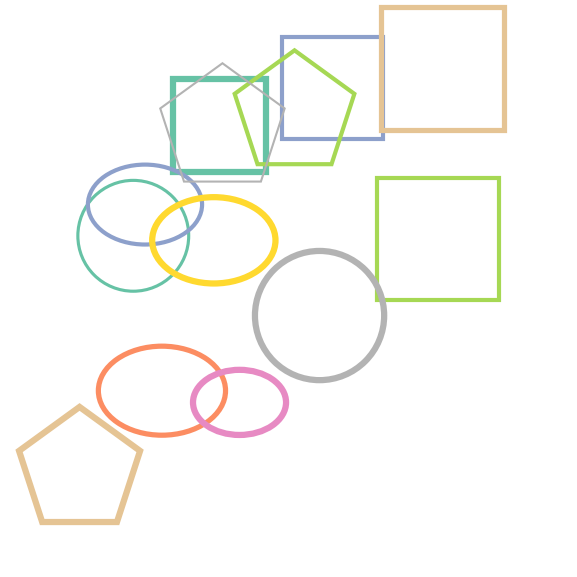[{"shape": "circle", "thickness": 1.5, "radius": 0.48, "center": [0.231, 0.591]}, {"shape": "square", "thickness": 3, "radius": 0.4, "center": [0.38, 0.782]}, {"shape": "oval", "thickness": 2.5, "radius": 0.55, "center": [0.28, 0.323]}, {"shape": "oval", "thickness": 2, "radius": 0.49, "center": [0.251, 0.645]}, {"shape": "square", "thickness": 2, "radius": 0.44, "center": [0.575, 0.847]}, {"shape": "oval", "thickness": 3, "radius": 0.4, "center": [0.415, 0.302]}, {"shape": "square", "thickness": 2, "radius": 0.53, "center": [0.759, 0.586]}, {"shape": "pentagon", "thickness": 2, "radius": 0.54, "center": [0.51, 0.803]}, {"shape": "oval", "thickness": 3, "radius": 0.53, "center": [0.37, 0.583]}, {"shape": "square", "thickness": 2.5, "radius": 0.53, "center": [0.766, 0.881]}, {"shape": "pentagon", "thickness": 3, "radius": 0.55, "center": [0.138, 0.184]}, {"shape": "circle", "thickness": 3, "radius": 0.56, "center": [0.553, 0.453]}, {"shape": "pentagon", "thickness": 1, "radius": 0.57, "center": [0.385, 0.776]}]